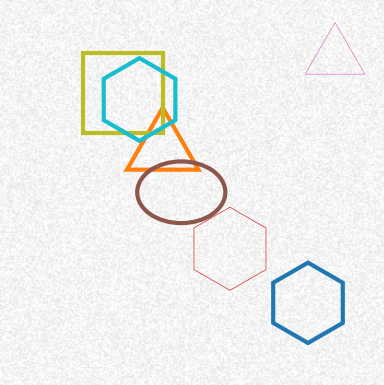[{"shape": "hexagon", "thickness": 3, "radius": 0.52, "center": [0.8, 0.213]}, {"shape": "triangle", "thickness": 3, "radius": 0.54, "center": [0.423, 0.613]}, {"shape": "hexagon", "thickness": 0.5, "radius": 0.54, "center": [0.597, 0.354]}, {"shape": "oval", "thickness": 3, "radius": 0.57, "center": [0.471, 0.501]}, {"shape": "triangle", "thickness": 0.5, "radius": 0.45, "center": [0.87, 0.852]}, {"shape": "square", "thickness": 3, "radius": 0.52, "center": [0.32, 0.758]}, {"shape": "hexagon", "thickness": 3, "radius": 0.54, "center": [0.362, 0.742]}]